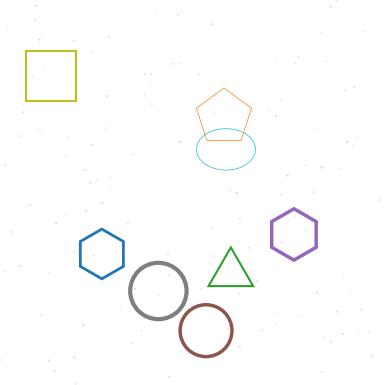[{"shape": "hexagon", "thickness": 2, "radius": 0.32, "center": [0.265, 0.34]}, {"shape": "pentagon", "thickness": 0.5, "radius": 0.38, "center": [0.582, 0.696]}, {"shape": "triangle", "thickness": 1.5, "radius": 0.33, "center": [0.6, 0.29]}, {"shape": "hexagon", "thickness": 2.5, "radius": 0.33, "center": [0.764, 0.391]}, {"shape": "circle", "thickness": 2.5, "radius": 0.34, "center": [0.535, 0.141]}, {"shape": "circle", "thickness": 3, "radius": 0.37, "center": [0.411, 0.244]}, {"shape": "square", "thickness": 1.5, "radius": 0.33, "center": [0.131, 0.801]}, {"shape": "oval", "thickness": 0.5, "radius": 0.38, "center": [0.587, 0.612]}]